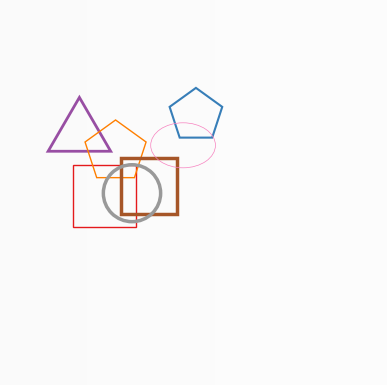[{"shape": "square", "thickness": 1, "radius": 0.4, "center": [0.27, 0.492]}, {"shape": "pentagon", "thickness": 1.5, "radius": 0.36, "center": [0.506, 0.7]}, {"shape": "triangle", "thickness": 2, "radius": 0.47, "center": [0.205, 0.654]}, {"shape": "pentagon", "thickness": 1, "radius": 0.41, "center": [0.298, 0.606]}, {"shape": "square", "thickness": 2.5, "radius": 0.36, "center": [0.385, 0.516]}, {"shape": "oval", "thickness": 0.5, "radius": 0.42, "center": [0.472, 0.623]}, {"shape": "circle", "thickness": 2.5, "radius": 0.37, "center": [0.341, 0.498]}]